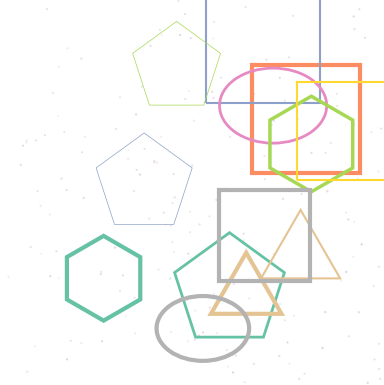[{"shape": "pentagon", "thickness": 2, "radius": 0.75, "center": [0.596, 0.246]}, {"shape": "hexagon", "thickness": 3, "radius": 0.55, "center": [0.269, 0.277]}, {"shape": "square", "thickness": 3, "radius": 0.7, "center": [0.794, 0.692]}, {"shape": "pentagon", "thickness": 0.5, "radius": 0.66, "center": [0.374, 0.523]}, {"shape": "square", "thickness": 1.5, "radius": 0.74, "center": [0.683, 0.88]}, {"shape": "oval", "thickness": 2, "radius": 0.7, "center": [0.709, 0.726]}, {"shape": "hexagon", "thickness": 2.5, "radius": 0.62, "center": [0.809, 0.626]}, {"shape": "pentagon", "thickness": 0.5, "radius": 0.6, "center": [0.459, 0.824]}, {"shape": "square", "thickness": 1.5, "radius": 0.64, "center": [0.898, 0.66]}, {"shape": "triangle", "thickness": 1.5, "radius": 0.59, "center": [0.781, 0.336]}, {"shape": "triangle", "thickness": 3, "radius": 0.53, "center": [0.639, 0.238]}, {"shape": "square", "thickness": 3, "radius": 0.59, "center": [0.687, 0.389]}, {"shape": "oval", "thickness": 3, "radius": 0.6, "center": [0.527, 0.147]}]